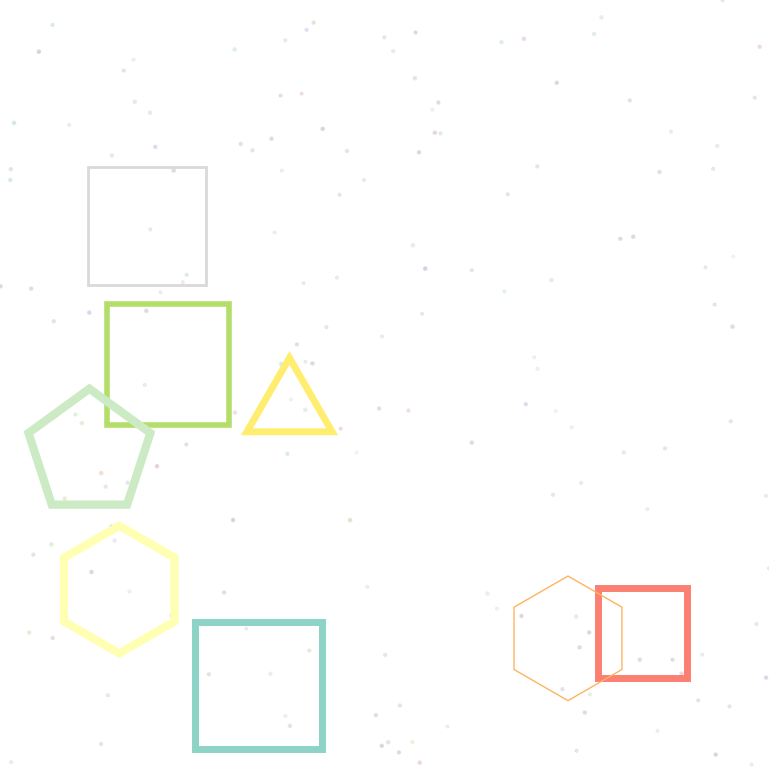[{"shape": "square", "thickness": 2.5, "radius": 0.41, "center": [0.335, 0.11]}, {"shape": "hexagon", "thickness": 3, "radius": 0.41, "center": [0.155, 0.234]}, {"shape": "square", "thickness": 2.5, "radius": 0.29, "center": [0.834, 0.178]}, {"shape": "hexagon", "thickness": 0.5, "radius": 0.4, "center": [0.738, 0.171]}, {"shape": "square", "thickness": 2, "radius": 0.39, "center": [0.218, 0.526]}, {"shape": "square", "thickness": 1, "radius": 0.38, "center": [0.191, 0.707]}, {"shape": "pentagon", "thickness": 3, "radius": 0.42, "center": [0.116, 0.412]}, {"shape": "triangle", "thickness": 2.5, "radius": 0.32, "center": [0.376, 0.471]}]